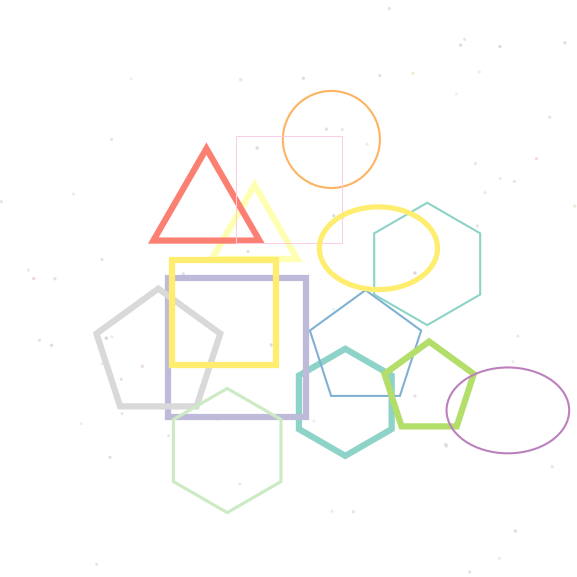[{"shape": "hexagon", "thickness": 3, "radius": 0.46, "center": [0.598, 0.302]}, {"shape": "hexagon", "thickness": 1, "radius": 0.53, "center": [0.74, 0.542]}, {"shape": "triangle", "thickness": 3, "radius": 0.43, "center": [0.441, 0.593]}, {"shape": "square", "thickness": 3, "radius": 0.6, "center": [0.41, 0.397]}, {"shape": "triangle", "thickness": 3, "radius": 0.53, "center": [0.357, 0.636]}, {"shape": "pentagon", "thickness": 1, "radius": 0.51, "center": [0.633, 0.395]}, {"shape": "circle", "thickness": 1, "radius": 0.42, "center": [0.574, 0.758]}, {"shape": "pentagon", "thickness": 3, "radius": 0.41, "center": [0.743, 0.327]}, {"shape": "square", "thickness": 0.5, "radius": 0.46, "center": [0.501, 0.671]}, {"shape": "pentagon", "thickness": 3, "radius": 0.56, "center": [0.274, 0.387]}, {"shape": "oval", "thickness": 1, "radius": 0.53, "center": [0.879, 0.289]}, {"shape": "hexagon", "thickness": 1.5, "radius": 0.54, "center": [0.393, 0.219]}, {"shape": "oval", "thickness": 2.5, "radius": 0.51, "center": [0.655, 0.569]}, {"shape": "square", "thickness": 3, "radius": 0.45, "center": [0.388, 0.458]}]